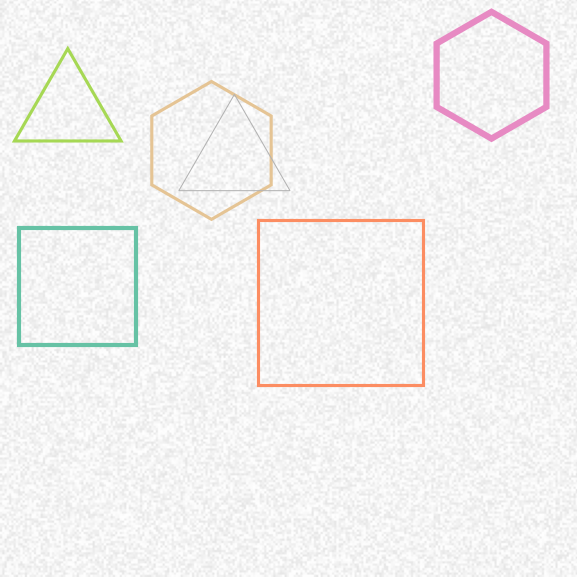[{"shape": "square", "thickness": 2, "radius": 0.51, "center": [0.135, 0.503]}, {"shape": "square", "thickness": 1.5, "radius": 0.71, "center": [0.589, 0.476]}, {"shape": "hexagon", "thickness": 3, "radius": 0.55, "center": [0.851, 0.869]}, {"shape": "triangle", "thickness": 1.5, "radius": 0.53, "center": [0.117, 0.808]}, {"shape": "hexagon", "thickness": 1.5, "radius": 0.6, "center": [0.366, 0.739]}, {"shape": "triangle", "thickness": 0.5, "radius": 0.56, "center": [0.406, 0.725]}]